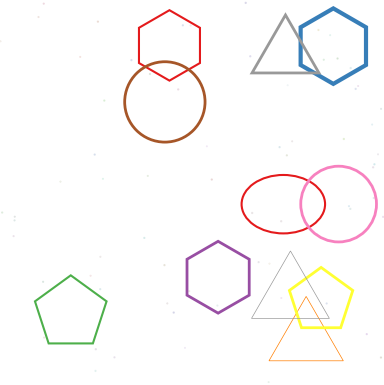[{"shape": "oval", "thickness": 1.5, "radius": 0.54, "center": [0.736, 0.47]}, {"shape": "hexagon", "thickness": 1.5, "radius": 0.46, "center": [0.44, 0.882]}, {"shape": "hexagon", "thickness": 3, "radius": 0.49, "center": [0.866, 0.88]}, {"shape": "pentagon", "thickness": 1.5, "radius": 0.49, "center": [0.184, 0.187]}, {"shape": "hexagon", "thickness": 2, "radius": 0.47, "center": [0.567, 0.28]}, {"shape": "triangle", "thickness": 0.5, "radius": 0.56, "center": [0.795, 0.119]}, {"shape": "pentagon", "thickness": 2, "radius": 0.43, "center": [0.834, 0.219]}, {"shape": "circle", "thickness": 2, "radius": 0.52, "center": [0.428, 0.735]}, {"shape": "circle", "thickness": 2, "radius": 0.49, "center": [0.88, 0.47]}, {"shape": "triangle", "thickness": 0.5, "radius": 0.58, "center": [0.754, 0.231]}, {"shape": "triangle", "thickness": 2, "radius": 0.5, "center": [0.742, 0.861]}]